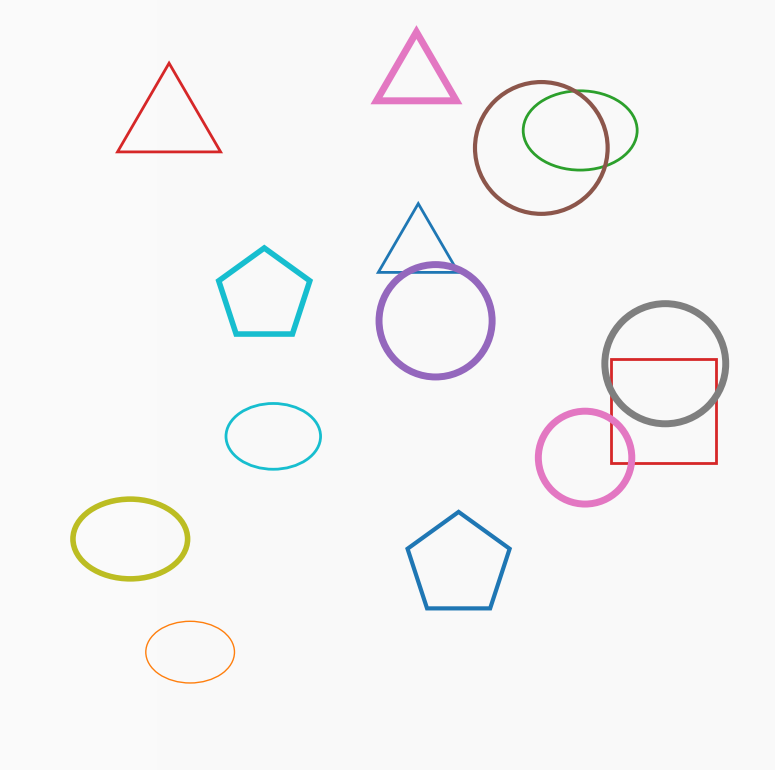[{"shape": "triangle", "thickness": 1, "radius": 0.3, "center": [0.54, 0.676]}, {"shape": "pentagon", "thickness": 1.5, "radius": 0.35, "center": [0.592, 0.266]}, {"shape": "oval", "thickness": 0.5, "radius": 0.29, "center": [0.245, 0.153]}, {"shape": "oval", "thickness": 1, "radius": 0.37, "center": [0.749, 0.831]}, {"shape": "triangle", "thickness": 1, "radius": 0.38, "center": [0.218, 0.841]}, {"shape": "square", "thickness": 1, "radius": 0.34, "center": [0.856, 0.466]}, {"shape": "circle", "thickness": 2.5, "radius": 0.36, "center": [0.562, 0.583]}, {"shape": "circle", "thickness": 1.5, "radius": 0.43, "center": [0.698, 0.808]}, {"shape": "triangle", "thickness": 2.5, "radius": 0.3, "center": [0.537, 0.899]}, {"shape": "circle", "thickness": 2.5, "radius": 0.3, "center": [0.755, 0.406]}, {"shape": "circle", "thickness": 2.5, "radius": 0.39, "center": [0.858, 0.528]}, {"shape": "oval", "thickness": 2, "radius": 0.37, "center": [0.168, 0.3]}, {"shape": "pentagon", "thickness": 2, "radius": 0.31, "center": [0.341, 0.616]}, {"shape": "oval", "thickness": 1, "radius": 0.31, "center": [0.353, 0.433]}]